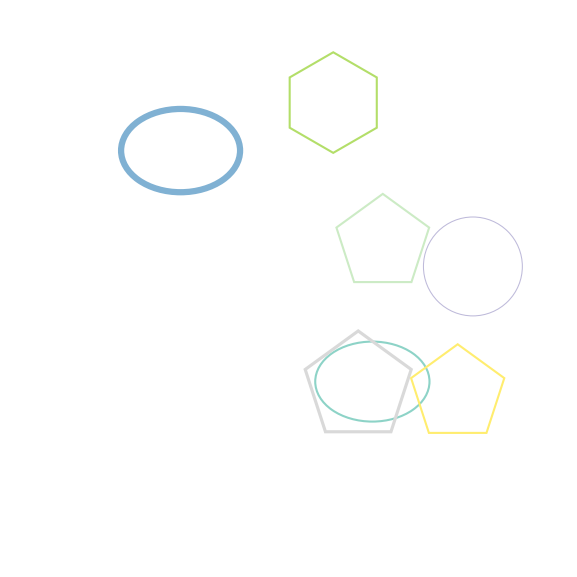[{"shape": "oval", "thickness": 1, "radius": 0.49, "center": [0.645, 0.338]}, {"shape": "circle", "thickness": 0.5, "radius": 0.43, "center": [0.819, 0.538]}, {"shape": "oval", "thickness": 3, "radius": 0.52, "center": [0.313, 0.738]}, {"shape": "hexagon", "thickness": 1, "radius": 0.44, "center": [0.577, 0.822]}, {"shape": "pentagon", "thickness": 1.5, "radius": 0.48, "center": [0.62, 0.33]}, {"shape": "pentagon", "thickness": 1, "radius": 0.42, "center": [0.663, 0.579]}, {"shape": "pentagon", "thickness": 1, "radius": 0.42, "center": [0.793, 0.318]}]